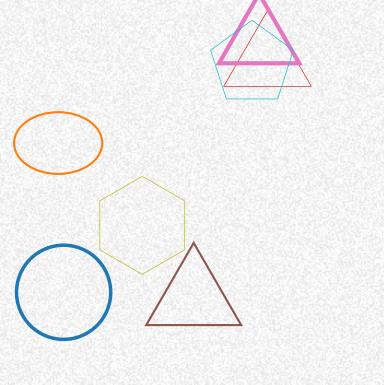[{"shape": "circle", "thickness": 2.5, "radius": 0.61, "center": [0.165, 0.241]}, {"shape": "oval", "thickness": 1.5, "radius": 0.57, "center": [0.151, 0.628]}, {"shape": "triangle", "thickness": 0.5, "radius": 0.66, "center": [0.695, 0.841]}, {"shape": "triangle", "thickness": 1.5, "radius": 0.71, "center": [0.503, 0.227]}, {"shape": "triangle", "thickness": 3, "radius": 0.6, "center": [0.673, 0.896]}, {"shape": "hexagon", "thickness": 0.5, "radius": 0.64, "center": [0.369, 0.415]}, {"shape": "pentagon", "thickness": 0.5, "radius": 0.57, "center": [0.655, 0.834]}]